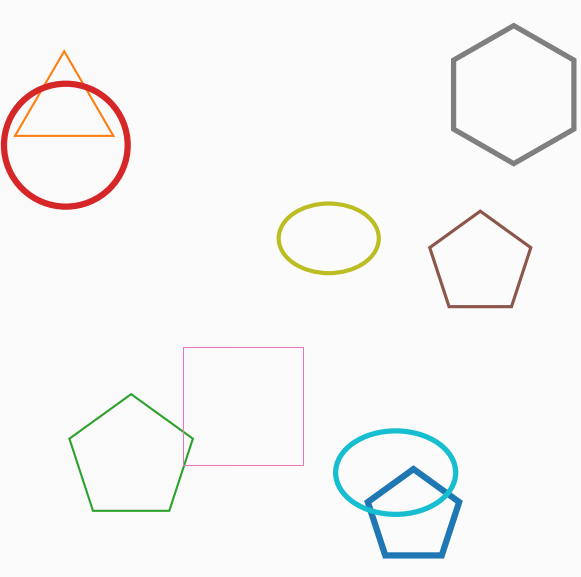[{"shape": "pentagon", "thickness": 3, "radius": 0.41, "center": [0.711, 0.104]}, {"shape": "triangle", "thickness": 1, "radius": 0.49, "center": [0.11, 0.813]}, {"shape": "pentagon", "thickness": 1, "radius": 0.56, "center": [0.226, 0.205]}, {"shape": "circle", "thickness": 3, "radius": 0.53, "center": [0.113, 0.748]}, {"shape": "pentagon", "thickness": 1.5, "radius": 0.46, "center": [0.826, 0.542]}, {"shape": "square", "thickness": 0.5, "radius": 0.51, "center": [0.418, 0.296]}, {"shape": "hexagon", "thickness": 2.5, "radius": 0.6, "center": [0.884, 0.835]}, {"shape": "oval", "thickness": 2, "radius": 0.43, "center": [0.566, 0.586]}, {"shape": "oval", "thickness": 2.5, "radius": 0.52, "center": [0.681, 0.181]}]